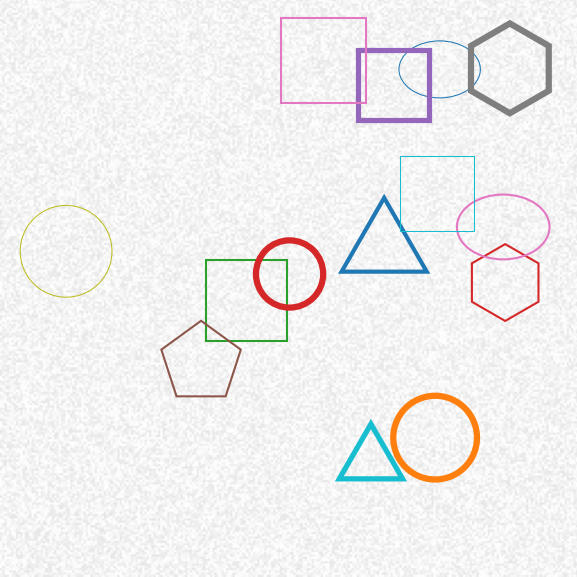[{"shape": "triangle", "thickness": 2, "radius": 0.43, "center": [0.665, 0.571]}, {"shape": "oval", "thickness": 0.5, "radius": 0.35, "center": [0.761, 0.879]}, {"shape": "circle", "thickness": 3, "radius": 0.36, "center": [0.753, 0.241]}, {"shape": "square", "thickness": 1, "radius": 0.35, "center": [0.427, 0.478]}, {"shape": "hexagon", "thickness": 1, "radius": 0.33, "center": [0.875, 0.51]}, {"shape": "circle", "thickness": 3, "radius": 0.29, "center": [0.501, 0.525]}, {"shape": "square", "thickness": 2.5, "radius": 0.3, "center": [0.681, 0.852]}, {"shape": "pentagon", "thickness": 1, "radius": 0.36, "center": [0.348, 0.371]}, {"shape": "square", "thickness": 1, "radius": 0.37, "center": [0.56, 0.894]}, {"shape": "oval", "thickness": 1, "radius": 0.4, "center": [0.871, 0.606]}, {"shape": "hexagon", "thickness": 3, "radius": 0.39, "center": [0.883, 0.881]}, {"shape": "circle", "thickness": 0.5, "radius": 0.4, "center": [0.114, 0.564]}, {"shape": "triangle", "thickness": 2.5, "radius": 0.32, "center": [0.642, 0.202]}, {"shape": "square", "thickness": 0.5, "radius": 0.32, "center": [0.757, 0.664]}]